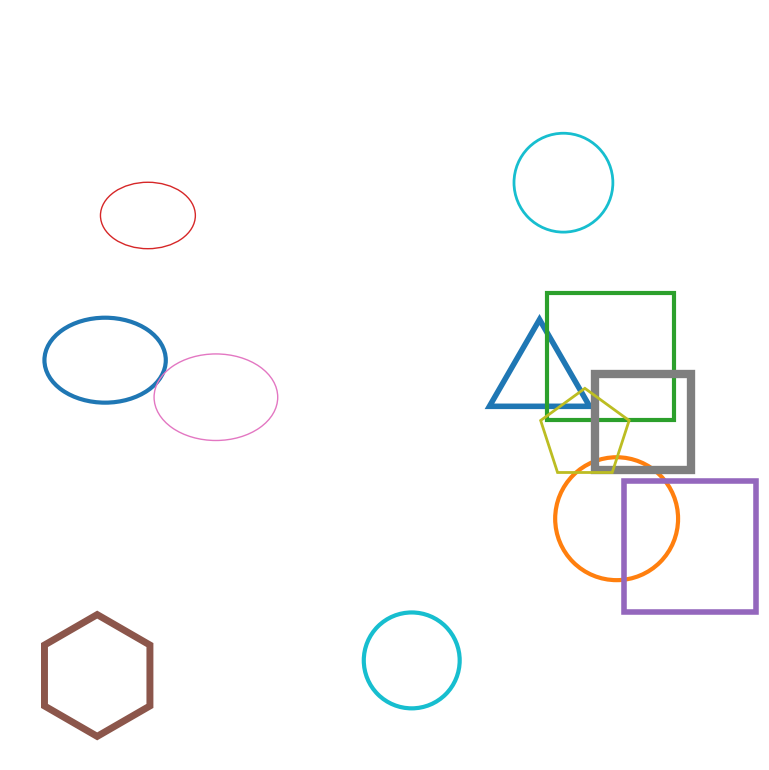[{"shape": "triangle", "thickness": 2, "radius": 0.38, "center": [0.701, 0.51]}, {"shape": "oval", "thickness": 1.5, "radius": 0.39, "center": [0.137, 0.532]}, {"shape": "circle", "thickness": 1.5, "radius": 0.4, "center": [0.801, 0.326]}, {"shape": "square", "thickness": 1.5, "radius": 0.41, "center": [0.793, 0.537]}, {"shape": "oval", "thickness": 0.5, "radius": 0.31, "center": [0.192, 0.72]}, {"shape": "square", "thickness": 2, "radius": 0.43, "center": [0.896, 0.29]}, {"shape": "hexagon", "thickness": 2.5, "radius": 0.4, "center": [0.126, 0.123]}, {"shape": "oval", "thickness": 0.5, "radius": 0.4, "center": [0.28, 0.484]}, {"shape": "square", "thickness": 3, "radius": 0.31, "center": [0.835, 0.452]}, {"shape": "pentagon", "thickness": 1, "radius": 0.3, "center": [0.76, 0.435]}, {"shape": "circle", "thickness": 1, "radius": 0.32, "center": [0.732, 0.763]}, {"shape": "circle", "thickness": 1.5, "radius": 0.31, "center": [0.535, 0.142]}]